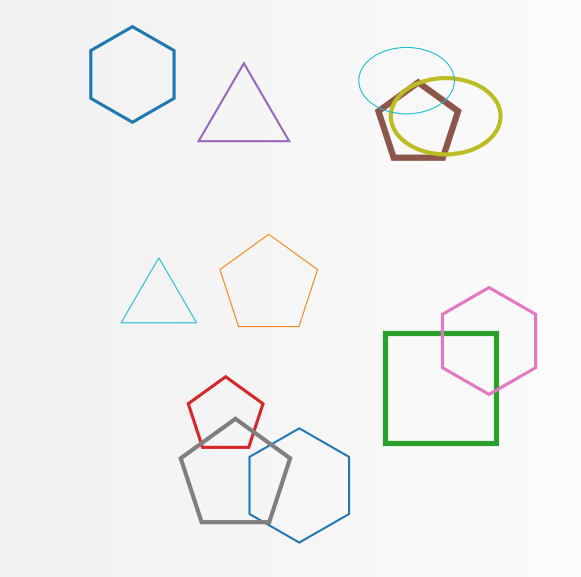[{"shape": "hexagon", "thickness": 1.5, "radius": 0.41, "center": [0.228, 0.87]}, {"shape": "hexagon", "thickness": 1, "radius": 0.49, "center": [0.515, 0.159]}, {"shape": "pentagon", "thickness": 0.5, "radius": 0.44, "center": [0.462, 0.505]}, {"shape": "square", "thickness": 2.5, "radius": 0.47, "center": [0.758, 0.327]}, {"shape": "pentagon", "thickness": 1.5, "radius": 0.34, "center": [0.388, 0.279]}, {"shape": "triangle", "thickness": 1, "radius": 0.45, "center": [0.42, 0.8]}, {"shape": "pentagon", "thickness": 3, "radius": 0.36, "center": [0.72, 0.784]}, {"shape": "hexagon", "thickness": 1.5, "radius": 0.46, "center": [0.841, 0.409]}, {"shape": "pentagon", "thickness": 2, "radius": 0.49, "center": [0.405, 0.175]}, {"shape": "oval", "thickness": 2, "radius": 0.47, "center": [0.767, 0.798]}, {"shape": "triangle", "thickness": 0.5, "radius": 0.37, "center": [0.273, 0.478]}, {"shape": "oval", "thickness": 0.5, "radius": 0.41, "center": [0.699, 0.859]}]